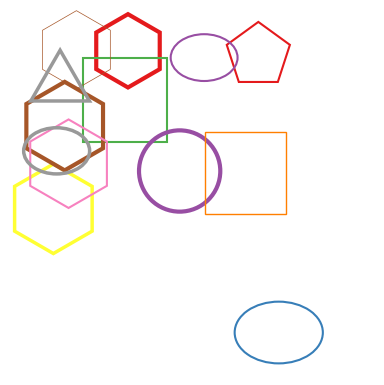[{"shape": "hexagon", "thickness": 3, "radius": 0.48, "center": [0.332, 0.868]}, {"shape": "pentagon", "thickness": 1.5, "radius": 0.43, "center": [0.671, 0.857]}, {"shape": "oval", "thickness": 1.5, "radius": 0.57, "center": [0.724, 0.136]}, {"shape": "square", "thickness": 1.5, "radius": 0.55, "center": [0.325, 0.74]}, {"shape": "circle", "thickness": 3, "radius": 0.53, "center": [0.467, 0.556]}, {"shape": "oval", "thickness": 1.5, "radius": 0.43, "center": [0.53, 0.85]}, {"shape": "square", "thickness": 1, "radius": 0.53, "center": [0.638, 0.551]}, {"shape": "hexagon", "thickness": 2.5, "radius": 0.58, "center": [0.139, 0.458]}, {"shape": "hexagon", "thickness": 3, "radius": 0.57, "center": [0.168, 0.672]}, {"shape": "hexagon", "thickness": 0.5, "radius": 0.51, "center": [0.198, 0.871]}, {"shape": "hexagon", "thickness": 1.5, "radius": 0.57, "center": [0.178, 0.575]}, {"shape": "oval", "thickness": 2.5, "radius": 0.43, "center": [0.147, 0.608]}, {"shape": "triangle", "thickness": 2.5, "radius": 0.44, "center": [0.156, 0.782]}]